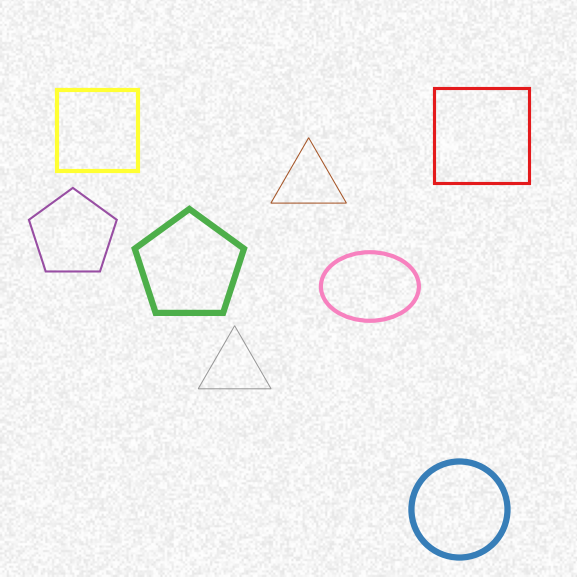[{"shape": "square", "thickness": 1.5, "radius": 0.41, "center": [0.834, 0.765]}, {"shape": "circle", "thickness": 3, "radius": 0.42, "center": [0.796, 0.117]}, {"shape": "pentagon", "thickness": 3, "radius": 0.5, "center": [0.328, 0.538]}, {"shape": "pentagon", "thickness": 1, "radius": 0.4, "center": [0.126, 0.594]}, {"shape": "square", "thickness": 2, "radius": 0.35, "center": [0.169, 0.773]}, {"shape": "triangle", "thickness": 0.5, "radius": 0.38, "center": [0.534, 0.685]}, {"shape": "oval", "thickness": 2, "radius": 0.42, "center": [0.641, 0.503]}, {"shape": "triangle", "thickness": 0.5, "radius": 0.36, "center": [0.406, 0.362]}]